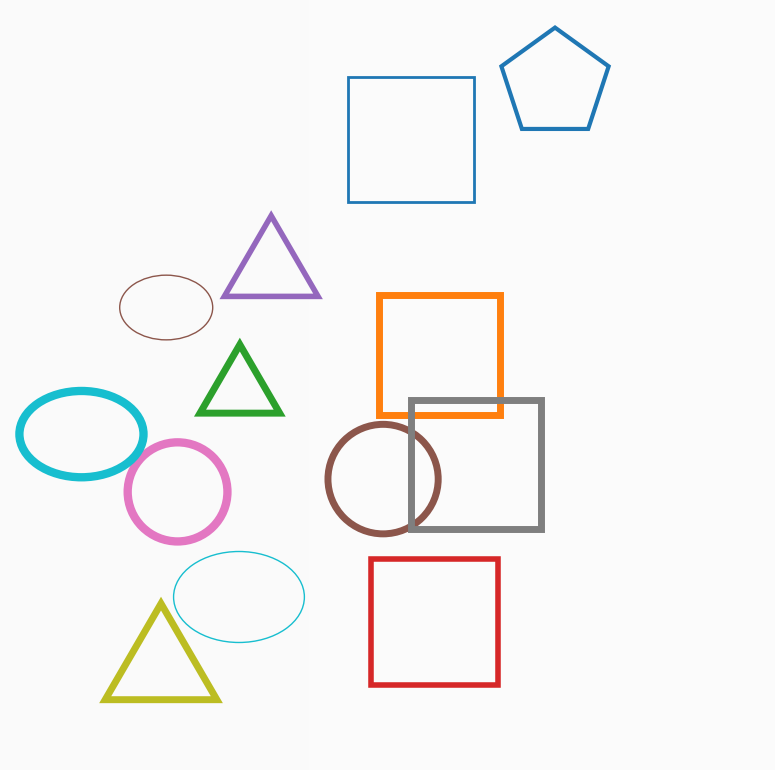[{"shape": "pentagon", "thickness": 1.5, "radius": 0.36, "center": [0.716, 0.891]}, {"shape": "square", "thickness": 1, "radius": 0.41, "center": [0.531, 0.819]}, {"shape": "square", "thickness": 2.5, "radius": 0.39, "center": [0.567, 0.539]}, {"shape": "triangle", "thickness": 2.5, "radius": 0.3, "center": [0.309, 0.493]}, {"shape": "square", "thickness": 2, "radius": 0.41, "center": [0.561, 0.192]}, {"shape": "triangle", "thickness": 2, "radius": 0.35, "center": [0.35, 0.65]}, {"shape": "circle", "thickness": 2.5, "radius": 0.36, "center": [0.494, 0.378]}, {"shape": "oval", "thickness": 0.5, "radius": 0.3, "center": [0.214, 0.601]}, {"shape": "circle", "thickness": 3, "radius": 0.32, "center": [0.229, 0.361]}, {"shape": "square", "thickness": 2.5, "radius": 0.42, "center": [0.614, 0.397]}, {"shape": "triangle", "thickness": 2.5, "radius": 0.42, "center": [0.208, 0.133]}, {"shape": "oval", "thickness": 0.5, "radius": 0.42, "center": [0.308, 0.225]}, {"shape": "oval", "thickness": 3, "radius": 0.4, "center": [0.105, 0.436]}]